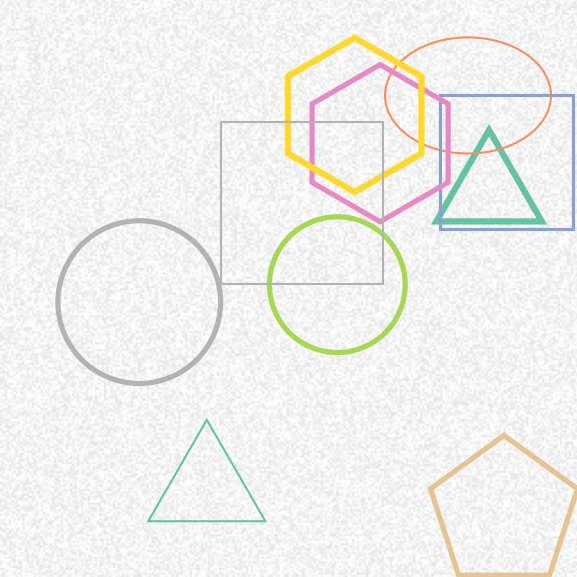[{"shape": "triangle", "thickness": 1, "radius": 0.59, "center": [0.358, 0.155]}, {"shape": "triangle", "thickness": 3, "radius": 0.53, "center": [0.847, 0.668]}, {"shape": "oval", "thickness": 1, "radius": 0.72, "center": [0.81, 0.834]}, {"shape": "square", "thickness": 1.5, "radius": 0.58, "center": [0.877, 0.719]}, {"shape": "hexagon", "thickness": 2.5, "radius": 0.68, "center": [0.658, 0.751]}, {"shape": "circle", "thickness": 2.5, "radius": 0.59, "center": [0.584, 0.506]}, {"shape": "hexagon", "thickness": 3, "radius": 0.67, "center": [0.614, 0.8]}, {"shape": "pentagon", "thickness": 2.5, "radius": 0.67, "center": [0.873, 0.111]}, {"shape": "square", "thickness": 1, "radius": 0.7, "center": [0.523, 0.648]}, {"shape": "circle", "thickness": 2.5, "radius": 0.7, "center": [0.241, 0.476]}]